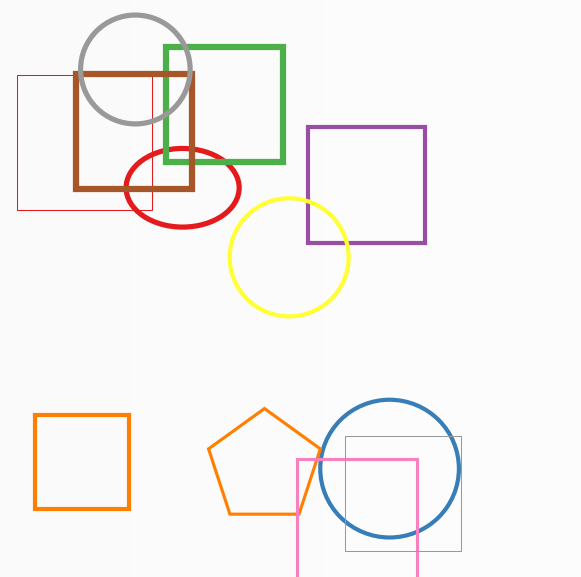[{"shape": "square", "thickness": 0.5, "radius": 0.58, "center": [0.146, 0.753]}, {"shape": "oval", "thickness": 2.5, "radius": 0.49, "center": [0.314, 0.674]}, {"shape": "circle", "thickness": 2, "radius": 0.6, "center": [0.67, 0.188]}, {"shape": "square", "thickness": 3, "radius": 0.5, "center": [0.386, 0.818]}, {"shape": "square", "thickness": 2, "radius": 0.5, "center": [0.631, 0.679]}, {"shape": "square", "thickness": 2, "radius": 0.4, "center": [0.141, 0.2]}, {"shape": "pentagon", "thickness": 1.5, "radius": 0.51, "center": [0.455, 0.191]}, {"shape": "circle", "thickness": 2, "radius": 0.51, "center": [0.497, 0.554]}, {"shape": "square", "thickness": 3, "radius": 0.5, "center": [0.231, 0.772]}, {"shape": "square", "thickness": 1.5, "radius": 0.52, "center": [0.615, 0.101]}, {"shape": "circle", "thickness": 2.5, "radius": 0.47, "center": [0.233, 0.879]}, {"shape": "square", "thickness": 0.5, "radius": 0.5, "center": [0.694, 0.144]}]